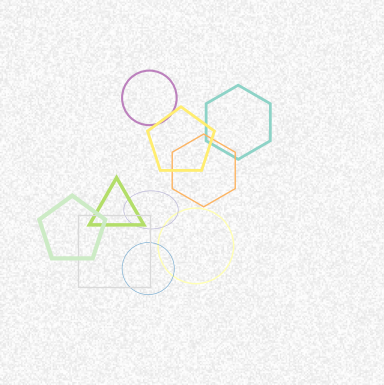[{"shape": "hexagon", "thickness": 2, "radius": 0.48, "center": [0.619, 0.683]}, {"shape": "circle", "thickness": 1, "radius": 0.49, "center": [0.509, 0.361]}, {"shape": "oval", "thickness": 0.5, "radius": 0.35, "center": [0.392, 0.455]}, {"shape": "circle", "thickness": 0.5, "radius": 0.34, "center": [0.385, 0.302]}, {"shape": "hexagon", "thickness": 1, "radius": 0.47, "center": [0.529, 0.557]}, {"shape": "triangle", "thickness": 2.5, "radius": 0.41, "center": [0.303, 0.457]}, {"shape": "square", "thickness": 1, "radius": 0.47, "center": [0.295, 0.348]}, {"shape": "circle", "thickness": 1.5, "radius": 0.35, "center": [0.388, 0.746]}, {"shape": "pentagon", "thickness": 3, "radius": 0.45, "center": [0.188, 0.402]}, {"shape": "pentagon", "thickness": 2, "radius": 0.46, "center": [0.47, 0.631]}]